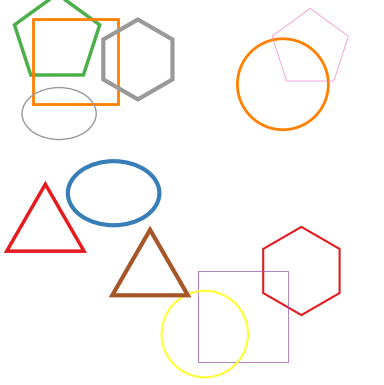[{"shape": "hexagon", "thickness": 1.5, "radius": 0.57, "center": [0.783, 0.296]}, {"shape": "triangle", "thickness": 2.5, "radius": 0.58, "center": [0.118, 0.406]}, {"shape": "oval", "thickness": 3, "radius": 0.59, "center": [0.295, 0.498]}, {"shape": "pentagon", "thickness": 2.5, "radius": 0.58, "center": [0.148, 0.899]}, {"shape": "square", "thickness": 0.5, "radius": 0.59, "center": [0.631, 0.178]}, {"shape": "square", "thickness": 2, "radius": 0.55, "center": [0.196, 0.841]}, {"shape": "circle", "thickness": 2, "radius": 0.59, "center": [0.735, 0.781]}, {"shape": "circle", "thickness": 1.5, "radius": 0.56, "center": [0.532, 0.132]}, {"shape": "triangle", "thickness": 3, "radius": 0.57, "center": [0.39, 0.29]}, {"shape": "pentagon", "thickness": 0.5, "radius": 0.52, "center": [0.806, 0.874]}, {"shape": "hexagon", "thickness": 3, "radius": 0.52, "center": [0.358, 0.846]}, {"shape": "oval", "thickness": 1, "radius": 0.48, "center": [0.154, 0.705]}]